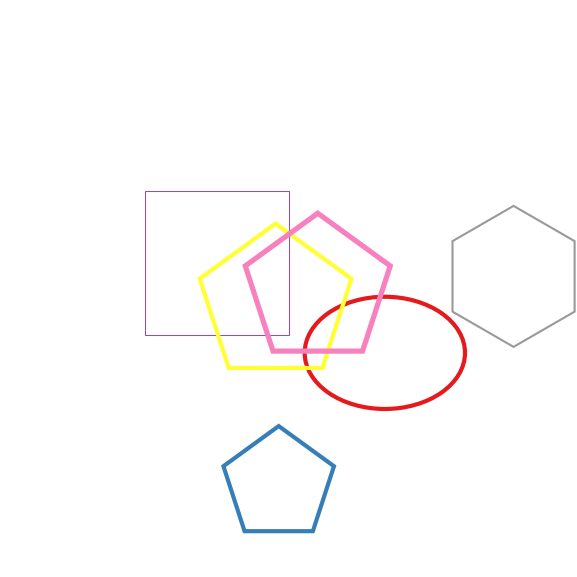[{"shape": "oval", "thickness": 2, "radius": 0.69, "center": [0.666, 0.388]}, {"shape": "pentagon", "thickness": 2, "radius": 0.5, "center": [0.483, 0.161]}, {"shape": "square", "thickness": 0.5, "radius": 0.62, "center": [0.375, 0.544]}, {"shape": "pentagon", "thickness": 2, "radius": 0.69, "center": [0.477, 0.474]}, {"shape": "pentagon", "thickness": 2.5, "radius": 0.66, "center": [0.55, 0.498]}, {"shape": "hexagon", "thickness": 1, "radius": 0.61, "center": [0.889, 0.521]}]